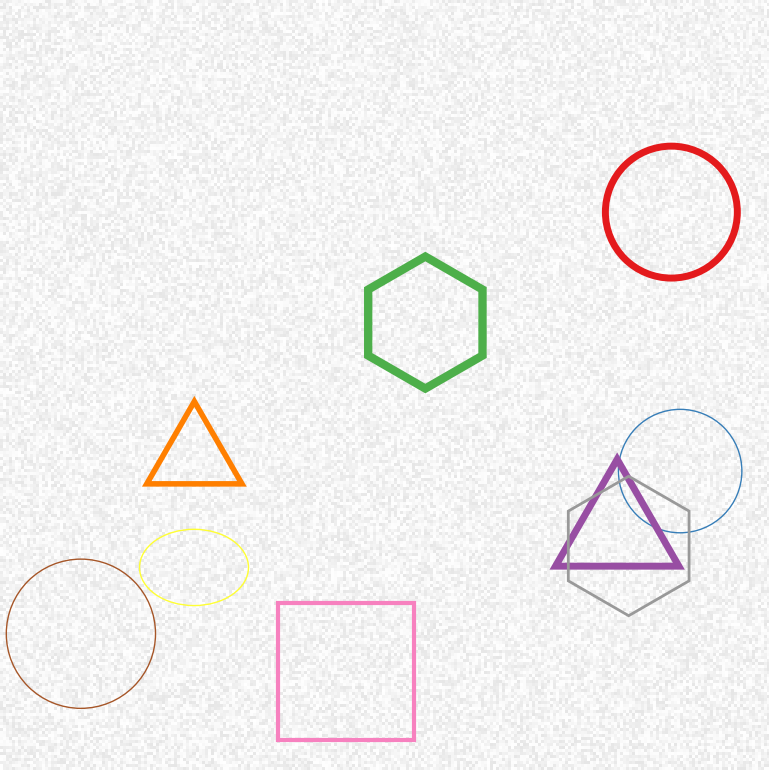[{"shape": "circle", "thickness": 2.5, "radius": 0.43, "center": [0.872, 0.725]}, {"shape": "circle", "thickness": 0.5, "radius": 0.4, "center": [0.883, 0.388]}, {"shape": "hexagon", "thickness": 3, "radius": 0.43, "center": [0.552, 0.581]}, {"shape": "triangle", "thickness": 2.5, "radius": 0.46, "center": [0.802, 0.311]}, {"shape": "triangle", "thickness": 2, "radius": 0.36, "center": [0.252, 0.407]}, {"shape": "oval", "thickness": 0.5, "radius": 0.35, "center": [0.252, 0.263]}, {"shape": "circle", "thickness": 0.5, "radius": 0.48, "center": [0.105, 0.177]}, {"shape": "square", "thickness": 1.5, "radius": 0.44, "center": [0.449, 0.128]}, {"shape": "hexagon", "thickness": 1, "radius": 0.45, "center": [0.816, 0.291]}]